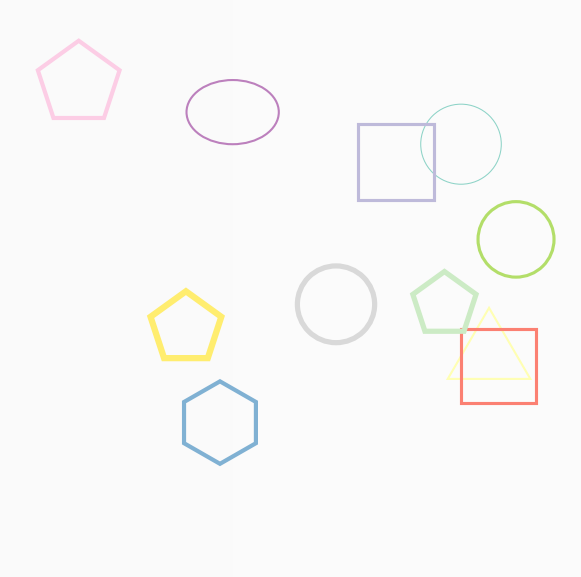[{"shape": "circle", "thickness": 0.5, "radius": 0.35, "center": [0.793, 0.749]}, {"shape": "triangle", "thickness": 1, "radius": 0.41, "center": [0.841, 0.384]}, {"shape": "square", "thickness": 1.5, "radius": 0.33, "center": [0.681, 0.718]}, {"shape": "square", "thickness": 1.5, "radius": 0.32, "center": [0.858, 0.365]}, {"shape": "hexagon", "thickness": 2, "radius": 0.36, "center": [0.378, 0.267]}, {"shape": "circle", "thickness": 1.5, "radius": 0.33, "center": [0.888, 0.585]}, {"shape": "pentagon", "thickness": 2, "radius": 0.37, "center": [0.135, 0.855]}, {"shape": "circle", "thickness": 2.5, "radius": 0.33, "center": [0.578, 0.472]}, {"shape": "oval", "thickness": 1, "radius": 0.4, "center": [0.4, 0.805]}, {"shape": "pentagon", "thickness": 2.5, "radius": 0.29, "center": [0.765, 0.472]}, {"shape": "pentagon", "thickness": 3, "radius": 0.32, "center": [0.32, 0.431]}]